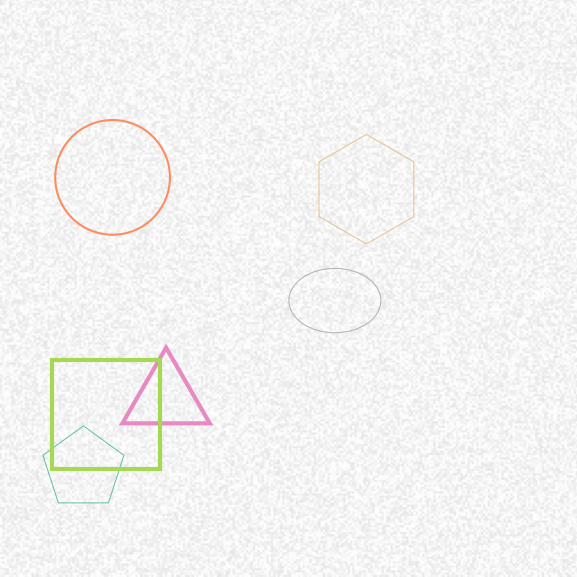[{"shape": "pentagon", "thickness": 0.5, "radius": 0.37, "center": [0.144, 0.188]}, {"shape": "circle", "thickness": 1, "radius": 0.5, "center": [0.195, 0.692]}, {"shape": "triangle", "thickness": 2, "radius": 0.44, "center": [0.288, 0.31]}, {"shape": "square", "thickness": 2, "radius": 0.47, "center": [0.184, 0.281]}, {"shape": "hexagon", "thickness": 0.5, "radius": 0.47, "center": [0.634, 0.672]}, {"shape": "oval", "thickness": 0.5, "radius": 0.4, "center": [0.58, 0.479]}]